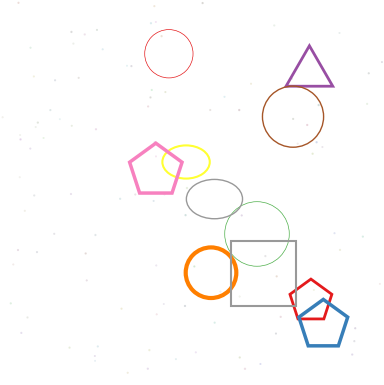[{"shape": "pentagon", "thickness": 2, "radius": 0.29, "center": [0.808, 0.218]}, {"shape": "circle", "thickness": 0.5, "radius": 0.31, "center": [0.439, 0.86]}, {"shape": "pentagon", "thickness": 2.5, "radius": 0.33, "center": [0.84, 0.156]}, {"shape": "circle", "thickness": 0.5, "radius": 0.42, "center": [0.668, 0.392]}, {"shape": "triangle", "thickness": 2, "radius": 0.35, "center": [0.804, 0.811]}, {"shape": "circle", "thickness": 3, "radius": 0.33, "center": [0.548, 0.292]}, {"shape": "oval", "thickness": 1.5, "radius": 0.31, "center": [0.483, 0.579]}, {"shape": "circle", "thickness": 1, "radius": 0.4, "center": [0.761, 0.697]}, {"shape": "pentagon", "thickness": 2.5, "radius": 0.36, "center": [0.405, 0.556]}, {"shape": "oval", "thickness": 1, "radius": 0.36, "center": [0.557, 0.483]}, {"shape": "square", "thickness": 1.5, "radius": 0.42, "center": [0.684, 0.289]}]